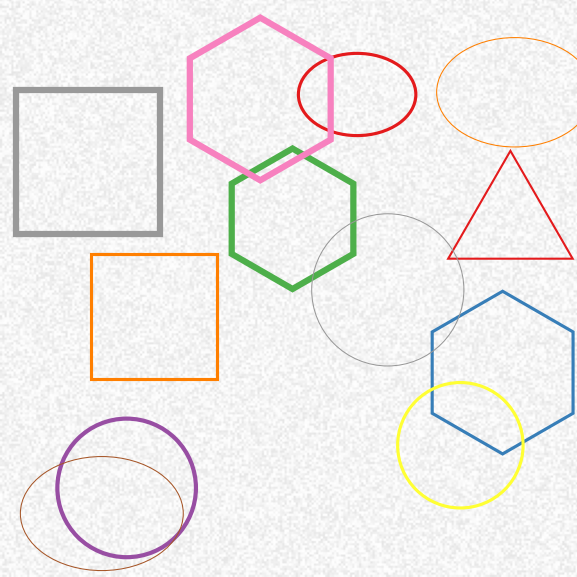[{"shape": "triangle", "thickness": 1, "radius": 0.62, "center": [0.884, 0.613]}, {"shape": "oval", "thickness": 1.5, "radius": 0.51, "center": [0.618, 0.836]}, {"shape": "hexagon", "thickness": 1.5, "radius": 0.7, "center": [0.87, 0.354]}, {"shape": "hexagon", "thickness": 3, "radius": 0.61, "center": [0.507, 0.62]}, {"shape": "circle", "thickness": 2, "radius": 0.6, "center": [0.219, 0.154]}, {"shape": "oval", "thickness": 0.5, "radius": 0.68, "center": [0.891, 0.839]}, {"shape": "square", "thickness": 1.5, "radius": 0.54, "center": [0.267, 0.451]}, {"shape": "circle", "thickness": 1.5, "radius": 0.54, "center": [0.797, 0.228]}, {"shape": "oval", "thickness": 0.5, "radius": 0.71, "center": [0.176, 0.11]}, {"shape": "hexagon", "thickness": 3, "radius": 0.7, "center": [0.451, 0.828]}, {"shape": "circle", "thickness": 0.5, "radius": 0.66, "center": [0.671, 0.497]}, {"shape": "square", "thickness": 3, "radius": 0.62, "center": [0.152, 0.718]}]